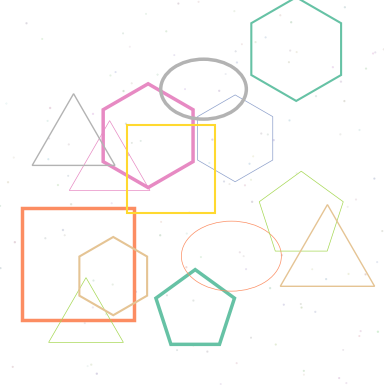[{"shape": "hexagon", "thickness": 1.5, "radius": 0.67, "center": [0.769, 0.872]}, {"shape": "pentagon", "thickness": 2.5, "radius": 0.54, "center": [0.507, 0.192]}, {"shape": "square", "thickness": 2.5, "radius": 0.73, "center": [0.202, 0.315]}, {"shape": "oval", "thickness": 0.5, "radius": 0.65, "center": [0.601, 0.335]}, {"shape": "hexagon", "thickness": 0.5, "radius": 0.56, "center": [0.611, 0.641]}, {"shape": "hexagon", "thickness": 2.5, "radius": 0.67, "center": [0.385, 0.648]}, {"shape": "triangle", "thickness": 0.5, "radius": 0.6, "center": [0.285, 0.566]}, {"shape": "pentagon", "thickness": 0.5, "radius": 0.57, "center": [0.782, 0.441]}, {"shape": "triangle", "thickness": 0.5, "radius": 0.56, "center": [0.223, 0.167]}, {"shape": "square", "thickness": 1.5, "radius": 0.57, "center": [0.444, 0.561]}, {"shape": "triangle", "thickness": 1, "radius": 0.71, "center": [0.85, 0.327]}, {"shape": "hexagon", "thickness": 1.5, "radius": 0.51, "center": [0.294, 0.283]}, {"shape": "triangle", "thickness": 1, "radius": 0.62, "center": [0.191, 0.632]}, {"shape": "oval", "thickness": 2.5, "radius": 0.56, "center": [0.529, 0.768]}]